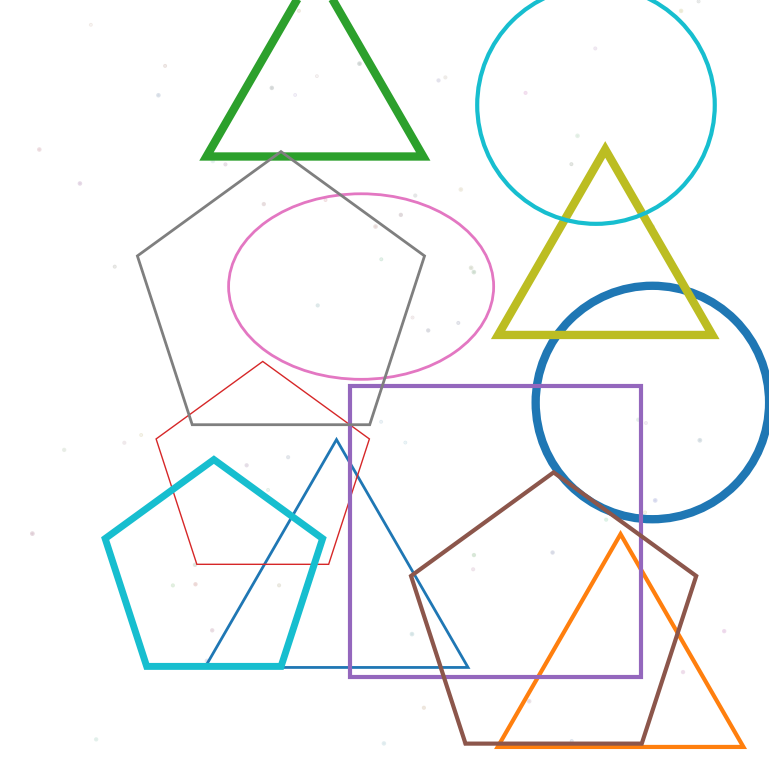[{"shape": "circle", "thickness": 3, "radius": 0.76, "center": [0.847, 0.477]}, {"shape": "triangle", "thickness": 1, "radius": 0.99, "center": [0.437, 0.232]}, {"shape": "triangle", "thickness": 1.5, "radius": 0.92, "center": [0.806, 0.122]}, {"shape": "triangle", "thickness": 3, "radius": 0.81, "center": [0.409, 0.878]}, {"shape": "pentagon", "thickness": 0.5, "radius": 0.73, "center": [0.341, 0.385]}, {"shape": "square", "thickness": 1.5, "radius": 0.94, "center": [0.643, 0.31]}, {"shape": "pentagon", "thickness": 1.5, "radius": 0.97, "center": [0.719, 0.192]}, {"shape": "oval", "thickness": 1, "radius": 0.86, "center": [0.469, 0.628]}, {"shape": "pentagon", "thickness": 1, "radius": 0.98, "center": [0.365, 0.607]}, {"shape": "triangle", "thickness": 3, "radius": 0.8, "center": [0.786, 0.645]}, {"shape": "circle", "thickness": 1.5, "radius": 0.77, "center": [0.774, 0.864]}, {"shape": "pentagon", "thickness": 2.5, "radius": 0.74, "center": [0.278, 0.255]}]